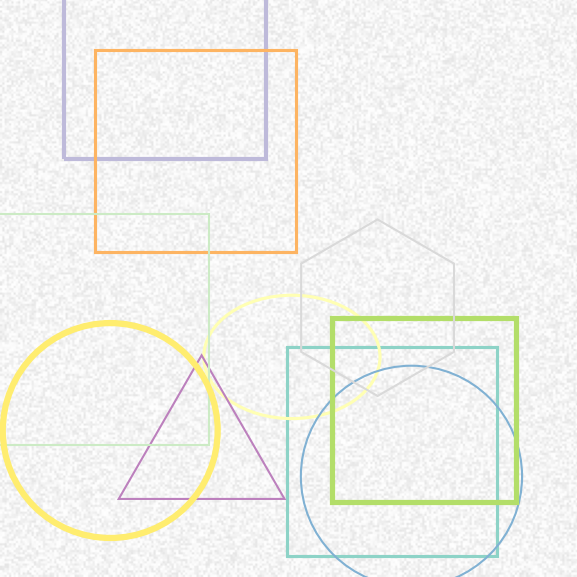[{"shape": "square", "thickness": 1.5, "radius": 0.91, "center": [0.679, 0.217]}, {"shape": "oval", "thickness": 1.5, "radius": 0.76, "center": [0.505, 0.381]}, {"shape": "square", "thickness": 2, "radius": 0.87, "center": [0.287, 0.898]}, {"shape": "circle", "thickness": 1, "radius": 0.96, "center": [0.712, 0.174]}, {"shape": "square", "thickness": 1.5, "radius": 0.87, "center": [0.339, 0.738]}, {"shape": "square", "thickness": 2.5, "radius": 0.8, "center": [0.735, 0.289]}, {"shape": "hexagon", "thickness": 1, "radius": 0.76, "center": [0.654, 0.466]}, {"shape": "triangle", "thickness": 1, "radius": 0.83, "center": [0.349, 0.218]}, {"shape": "square", "thickness": 1, "radius": 1.0, "center": [0.163, 0.429]}, {"shape": "circle", "thickness": 3, "radius": 0.93, "center": [0.191, 0.254]}]